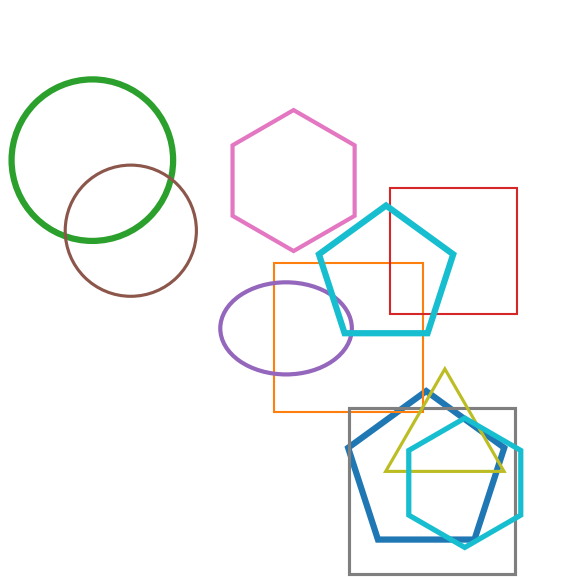[{"shape": "pentagon", "thickness": 3, "radius": 0.71, "center": [0.738, 0.18]}, {"shape": "square", "thickness": 1, "radius": 0.65, "center": [0.604, 0.415]}, {"shape": "circle", "thickness": 3, "radius": 0.7, "center": [0.16, 0.722]}, {"shape": "square", "thickness": 1, "radius": 0.55, "center": [0.785, 0.564]}, {"shape": "oval", "thickness": 2, "radius": 0.57, "center": [0.495, 0.431]}, {"shape": "circle", "thickness": 1.5, "radius": 0.57, "center": [0.227, 0.6]}, {"shape": "hexagon", "thickness": 2, "radius": 0.61, "center": [0.508, 0.686]}, {"shape": "square", "thickness": 1.5, "radius": 0.72, "center": [0.749, 0.149]}, {"shape": "triangle", "thickness": 1.5, "radius": 0.59, "center": [0.77, 0.242]}, {"shape": "pentagon", "thickness": 3, "radius": 0.61, "center": [0.669, 0.521]}, {"shape": "hexagon", "thickness": 2.5, "radius": 0.56, "center": [0.805, 0.163]}]